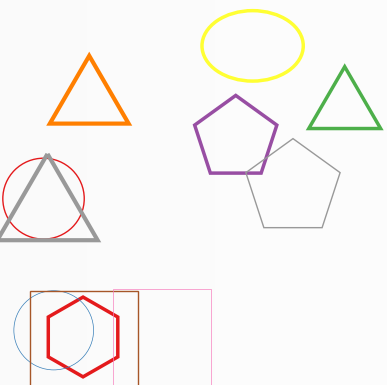[{"shape": "hexagon", "thickness": 2.5, "radius": 0.52, "center": [0.214, 0.125]}, {"shape": "circle", "thickness": 1, "radius": 0.53, "center": [0.112, 0.484]}, {"shape": "circle", "thickness": 0.5, "radius": 0.51, "center": [0.139, 0.142]}, {"shape": "triangle", "thickness": 2.5, "radius": 0.54, "center": [0.89, 0.72]}, {"shape": "pentagon", "thickness": 2.5, "radius": 0.56, "center": [0.608, 0.641]}, {"shape": "triangle", "thickness": 3, "radius": 0.59, "center": [0.23, 0.738]}, {"shape": "oval", "thickness": 2.5, "radius": 0.65, "center": [0.652, 0.881]}, {"shape": "square", "thickness": 1, "radius": 0.7, "center": [0.217, 0.103]}, {"shape": "square", "thickness": 0.5, "radius": 0.63, "center": [0.419, 0.123]}, {"shape": "triangle", "thickness": 3, "radius": 0.75, "center": [0.123, 0.451]}, {"shape": "pentagon", "thickness": 1, "radius": 0.64, "center": [0.756, 0.512]}]